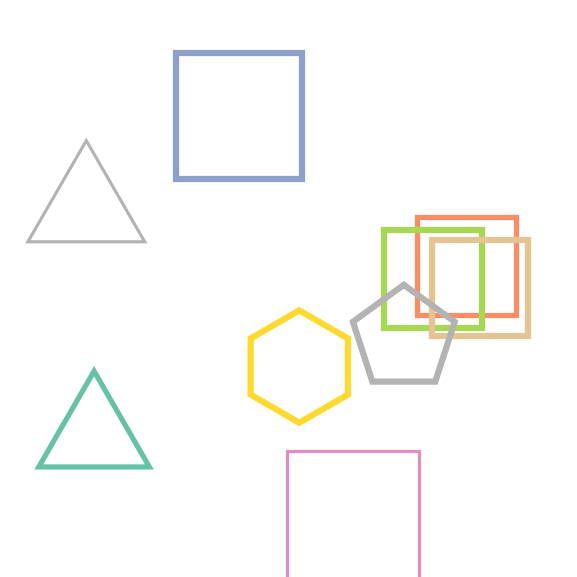[{"shape": "triangle", "thickness": 2.5, "radius": 0.55, "center": [0.163, 0.246]}, {"shape": "square", "thickness": 2.5, "radius": 0.42, "center": [0.808, 0.539]}, {"shape": "square", "thickness": 3, "radius": 0.55, "center": [0.413, 0.798]}, {"shape": "square", "thickness": 1.5, "radius": 0.57, "center": [0.611, 0.103]}, {"shape": "square", "thickness": 3, "radius": 0.42, "center": [0.75, 0.516]}, {"shape": "hexagon", "thickness": 3, "radius": 0.49, "center": [0.518, 0.364]}, {"shape": "square", "thickness": 3, "radius": 0.42, "center": [0.831, 0.501]}, {"shape": "pentagon", "thickness": 3, "radius": 0.46, "center": [0.699, 0.413]}, {"shape": "triangle", "thickness": 1.5, "radius": 0.58, "center": [0.149, 0.639]}]